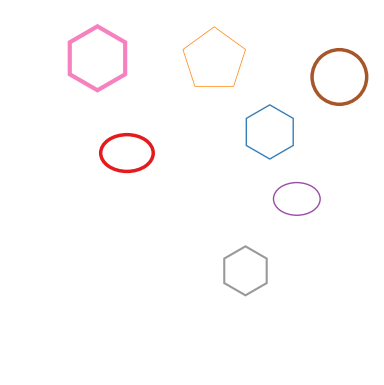[{"shape": "oval", "thickness": 2.5, "radius": 0.34, "center": [0.33, 0.602]}, {"shape": "hexagon", "thickness": 1, "radius": 0.35, "center": [0.701, 0.657]}, {"shape": "oval", "thickness": 1, "radius": 0.3, "center": [0.771, 0.483]}, {"shape": "pentagon", "thickness": 0.5, "radius": 0.43, "center": [0.556, 0.845]}, {"shape": "circle", "thickness": 2.5, "radius": 0.35, "center": [0.881, 0.8]}, {"shape": "hexagon", "thickness": 3, "radius": 0.42, "center": [0.253, 0.849]}, {"shape": "hexagon", "thickness": 1.5, "radius": 0.32, "center": [0.638, 0.297]}]